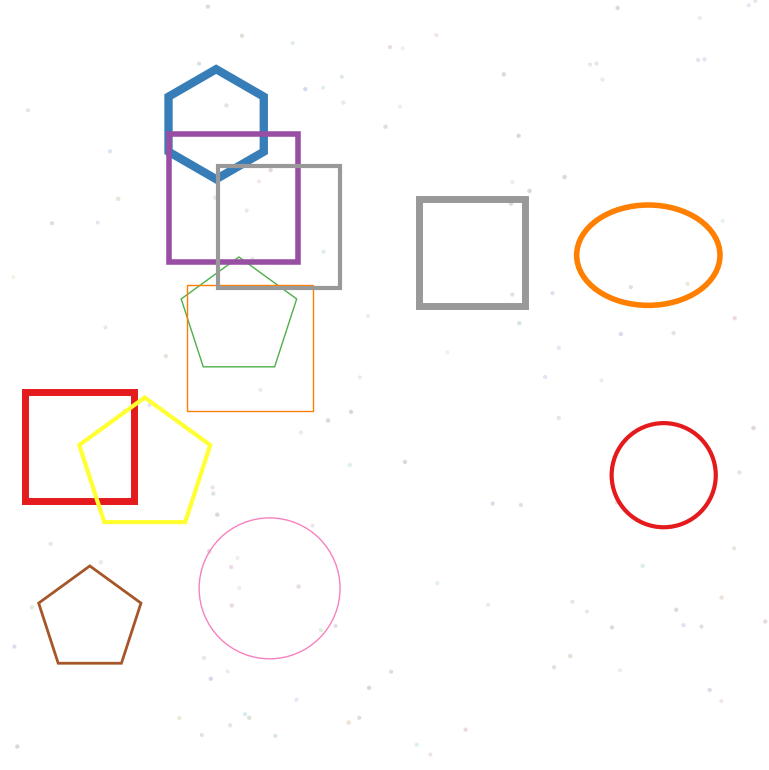[{"shape": "circle", "thickness": 1.5, "radius": 0.34, "center": [0.862, 0.383]}, {"shape": "square", "thickness": 2.5, "radius": 0.35, "center": [0.104, 0.42]}, {"shape": "hexagon", "thickness": 3, "radius": 0.36, "center": [0.281, 0.839]}, {"shape": "pentagon", "thickness": 0.5, "radius": 0.39, "center": [0.31, 0.587]}, {"shape": "square", "thickness": 2, "radius": 0.42, "center": [0.303, 0.743]}, {"shape": "oval", "thickness": 2, "radius": 0.47, "center": [0.842, 0.669]}, {"shape": "square", "thickness": 0.5, "radius": 0.41, "center": [0.324, 0.548]}, {"shape": "pentagon", "thickness": 1.5, "radius": 0.45, "center": [0.188, 0.394]}, {"shape": "pentagon", "thickness": 1, "radius": 0.35, "center": [0.117, 0.195]}, {"shape": "circle", "thickness": 0.5, "radius": 0.46, "center": [0.35, 0.236]}, {"shape": "square", "thickness": 2.5, "radius": 0.35, "center": [0.613, 0.672]}, {"shape": "square", "thickness": 1.5, "radius": 0.4, "center": [0.363, 0.706]}]